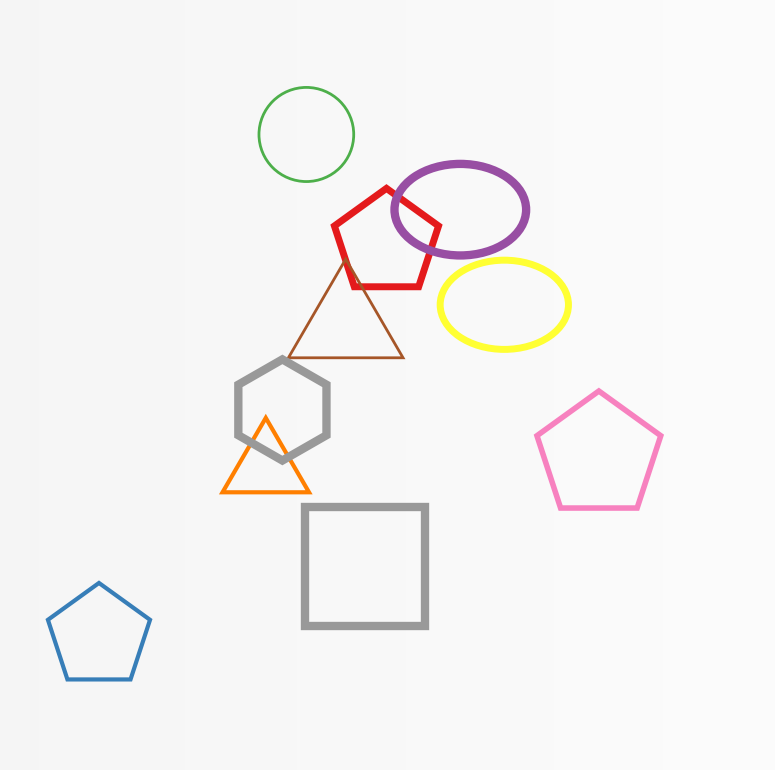[{"shape": "pentagon", "thickness": 2.5, "radius": 0.35, "center": [0.499, 0.685]}, {"shape": "pentagon", "thickness": 1.5, "radius": 0.35, "center": [0.128, 0.174]}, {"shape": "circle", "thickness": 1, "radius": 0.31, "center": [0.395, 0.825]}, {"shape": "oval", "thickness": 3, "radius": 0.42, "center": [0.594, 0.728]}, {"shape": "triangle", "thickness": 1.5, "radius": 0.32, "center": [0.343, 0.393]}, {"shape": "oval", "thickness": 2.5, "radius": 0.41, "center": [0.651, 0.604]}, {"shape": "triangle", "thickness": 1, "radius": 0.43, "center": [0.446, 0.578]}, {"shape": "pentagon", "thickness": 2, "radius": 0.42, "center": [0.773, 0.408]}, {"shape": "hexagon", "thickness": 3, "radius": 0.33, "center": [0.364, 0.468]}, {"shape": "square", "thickness": 3, "radius": 0.39, "center": [0.471, 0.264]}]